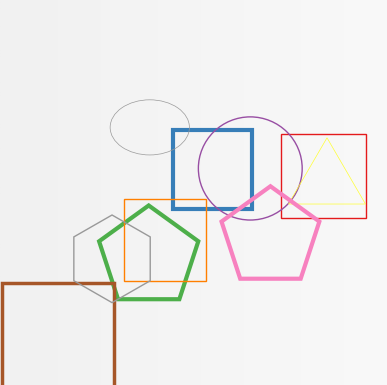[{"shape": "square", "thickness": 1, "radius": 0.55, "center": [0.834, 0.543]}, {"shape": "square", "thickness": 3, "radius": 0.51, "center": [0.549, 0.56]}, {"shape": "pentagon", "thickness": 3, "radius": 0.67, "center": [0.384, 0.332]}, {"shape": "circle", "thickness": 1, "radius": 0.67, "center": [0.646, 0.562]}, {"shape": "square", "thickness": 1, "radius": 0.53, "center": [0.426, 0.377]}, {"shape": "triangle", "thickness": 0.5, "radius": 0.57, "center": [0.844, 0.527]}, {"shape": "square", "thickness": 2.5, "radius": 0.72, "center": [0.15, 0.122]}, {"shape": "pentagon", "thickness": 3, "radius": 0.66, "center": [0.698, 0.383]}, {"shape": "hexagon", "thickness": 1, "radius": 0.57, "center": [0.289, 0.328]}, {"shape": "oval", "thickness": 0.5, "radius": 0.51, "center": [0.387, 0.669]}]